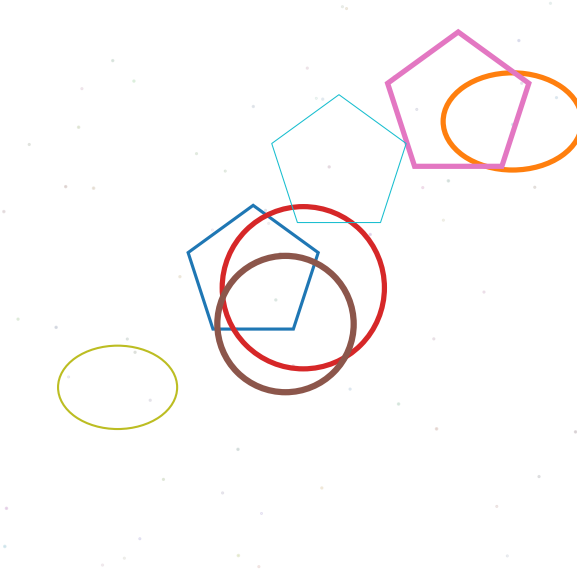[{"shape": "pentagon", "thickness": 1.5, "radius": 0.59, "center": [0.438, 0.525]}, {"shape": "oval", "thickness": 2.5, "radius": 0.6, "center": [0.888, 0.789]}, {"shape": "circle", "thickness": 2.5, "radius": 0.7, "center": [0.525, 0.501]}, {"shape": "circle", "thickness": 3, "radius": 0.59, "center": [0.494, 0.438]}, {"shape": "pentagon", "thickness": 2.5, "radius": 0.64, "center": [0.793, 0.815]}, {"shape": "oval", "thickness": 1, "radius": 0.52, "center": [0.204, 0.328]}, {"shape": "pentagon", "thickness": 0.5, "radius": 0.61, "center": [0.587, 0.713]}]